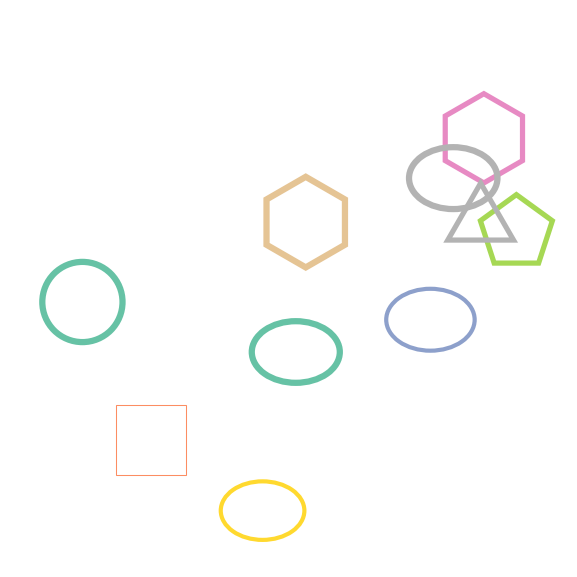[{"shape": "circle", "thickness": 3, "radius": 0.35, "center": [0.143, 0.476]}, {"shape": "oval", "thickness": 3, "radius": 0.38, "center": [0.512, 0.39]}, {"shape": "square", "thickness": 0.5, "radius": 0.3, "center": [0.261, 0.237]}, {"shape": "oval", "thickness": 2, "radius": 0.38, "center": [0.745, 0.445]}, {"shape": "hexagon", "thickness": 2.5, "radius": 0.39, "center": [0.838, 0.76]}, {"shape": "pentagon", "thickness": 2.5, "radius": 0.33, "center": [0.894, 0.597]}, {"shape": "oval", "thickness": 2, "radius": 0.36, "center": [0.455, 0.115]}, {"shape": "hexagon", "thickness": 3, "radius": 0.39, "center": [0.529, 0.615]}, {"shape": "triangle", "thickness": 2.5, "radius": 0.33, "center": [0.832, 0.616]}, {"shape": "oval", "thickness": 3, "radius": 0.38, "center": [0.785, 0.691]}]